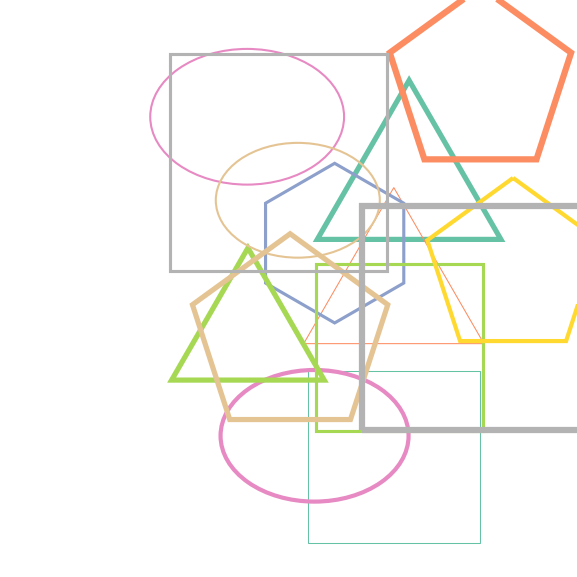[{"shape": "square", "thickness": 0.5, "radius": 0.74, "center": [0.683, 0.207]}, {"shape": "triangle", "thickness": 2.5, "radius": 0.92, "center": [0.708, 0.676]}, {"shape": "pentagon", "thickness": 3, "radius": 0.83, "center": [0.832, 0.857]}, {"shape": "triangle", "thickness": 0.5, "radius": 0.9, "center": [0.682, 0.494]}, {"shape": "hexagon", "thickness": 1.5, "radius": 0.69, "center": [0.58, 0.578]}, {"shape": "oval", "thickness": 2, "radius": 0.81, "center": [0.545, 0.245]}, {"shape": "oval", "thickness": 1, "radius": 0.84, "center": [0.428, 0.797]}, {"shape": "triangle", "thickness": 2.5, "radius": 0.76, "center": [0.429, 0.417]}, {"shape": "square", "thickness": 1.5, "radius": 0.72, "center": [0.692, 0.397]}, {"shape": "pentagon", "thickness": 2, "radius": 0.78, "center": [0.888, 0.535]}, {"shape": "pentagon", "thickness": 2.5, "radius": 0.89, "center": [0.502, 0.417]}, {"shape": "oval", "thickness": 1, "radius": 0.71, "center": [0.516, 0.652]}, {"shape": "square", "thickness": 3, "radius": 0.97, "center": [0.821, 0.448]}, {"shape": "square", "thickness": 1.5, "radius": 0.94, "center": [0.482, 0.718]}]